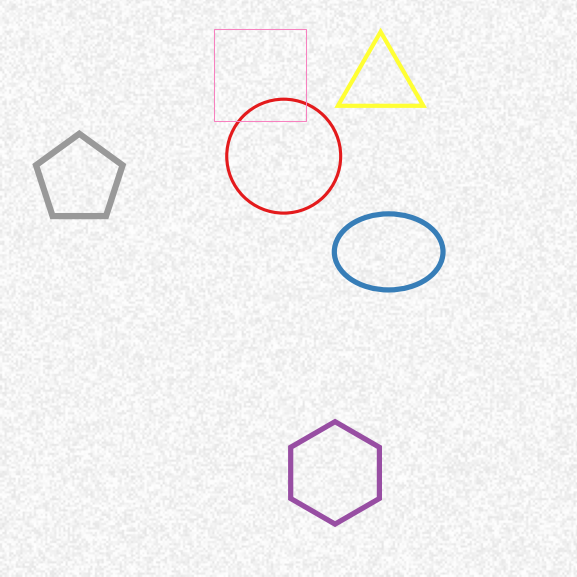[{"shape": "circle", "thickness": 1.5, "radius": 0.49, "center": [0.491, 0.729]}, {"shape": "oval", "thickness": 2.5, "radius": 0.47, "center": [0.673, 0.563]}, {"shape": "hexagon", "thickness": 2.5, "radius": 0.44, "center": [0.58, 0.18]}, {"shape": "triangle", "thickness": 2, "radius": 0.43, "center": [0.659, 0.859]}, {"shape": "square", "thickness": 0.5, "radius": 0.4, "center": [0.45, 0.869]}, {"shape": "pentagon", "thickness": 3, "radius": 0.39, "center": [0.137, 0.689]}]